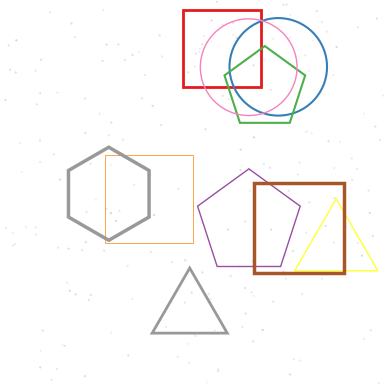[{"shape": "square", "thickness": 2, "radius": 0.5, "center": [0.577, 0.875]}, {"shape": "circle", "thickness": 1.5, "radius": 0.63, "center": [0.723, 0.826]}, {"shape": "pentagon", "thickness": 1.5, "radius": 0.55, "center": [0.688, 0.77]}, {"shape": "pentagon", "thickness": 1, "radius": 0.7, "center": [0.646, 0.421]}, {"shape": "square", "thickness": 0.5, "radius": 0.57, "center": [0.387, 0.484]}, {"shape": "triangle", "thickness": 1, "radius": 0.62, "center": [0.873, 0.359]}, {"shape": "square", "thickness": 2.5, "radius": 0.58, "center": [0.776, 0.408]}, {"shape": "circle", "thickness": 1, "radius": 0.63, "center": [0.646, 0.825]}, {"shape": "triangle", "thickness": 2, "radius": 0.56, "center": [0.493, 0.191]}, {"shape": "hexagon", "thickness": 2.5, "radius": 0.6, "center": [0.283, 0.497]}]